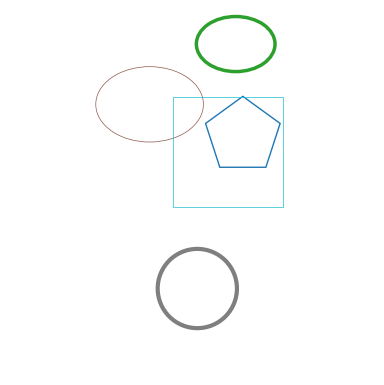[{"shape": "pentagon", "thickness": 1, "radius": 0.51, "center": [0.631, 0.648]}, {"shape": "oval", "thickness": 2.5, "radius": 0.51, "center": [0.612, 0.886]}, {"shape": "oval", "thickness": 0.5, "radius": 0.7, "center": [0.389, 0.729]}, {"shape": "circle", "thickness": 3, "radius": 0.51, "center": [0.513, 0.251]}, {"shape": "square", "thickness": 0.5, "radius": 0.72, "center": [0.592, 0.604]}]